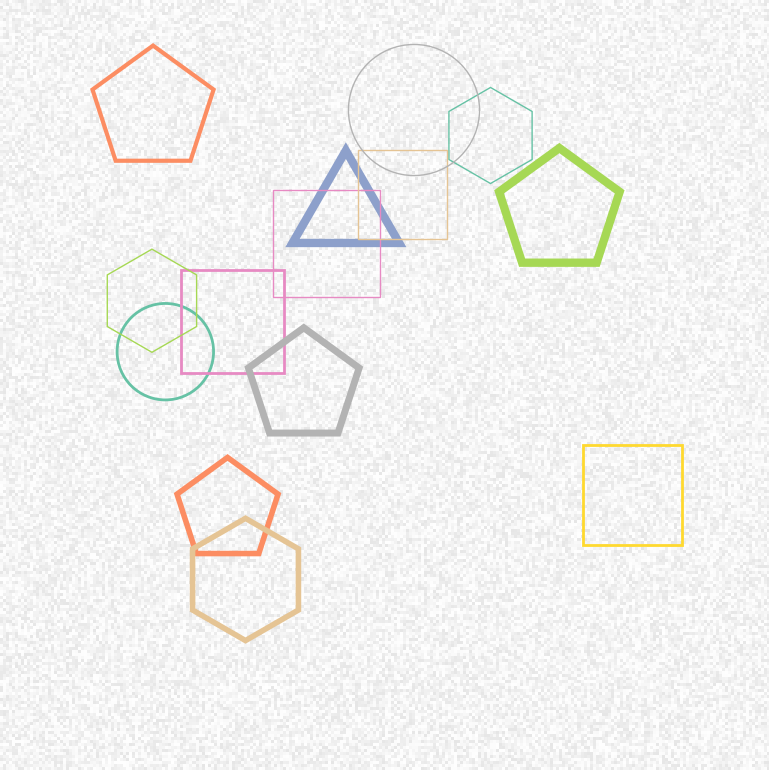[{"shape": "hexagon", "thickness": 0.5, "radius": 0.31, "center": [0.637, 0.824]}, {"shape": "circle", "thickness": 1, "radius": 0.31, "center": [0.215, 0.543]}, {"shape": "pentagon", "thickness": 2, "radius": 0.34, "center": [0.296, 0.337]}, {"shape": "pentagon", "thickness": 1.5, "radius": 0.41, "center": [0.199, 0.858]}, {"shape": "triangle", "thickness": 3, "radius": 0.4, "center": [0.449, 0.724]}, {"shape": "square", "thickness": 0.5, "radius": 0.35, "center": [0.424, 0.684]}, {"shape": "square", "thickness": 1, "radius": 0.34, "center": [0.302, 0.582]}, {"shape": "hexagon", "thickness": 0.5, "radius": 0.33, "center": [0.197, 0.609]}, {"shape": "pentagon", "thickness": 3, "radius": 0.41, "center": [0.726, 0.725]}, {"shape": "square", "thickness": 1, "radius": 0.32, "center": [0.821, 0.357]}, {"shape": "hexagon", "thickness": 2, "radius": 0.4, "center": [0.319, 0.247]}, {"shape": "square", "thickness": 0.5, "radius": 0.29, "center": [0.522, 0.748]}, {"shape": "circle", "thickness": 0.5, "radius": 0.43, "center": [0.538, 0.857]}, {"shape": "pentagon", "thickness": 2.5, "radius": 0.38, "center": [0.394, 0.499]}]